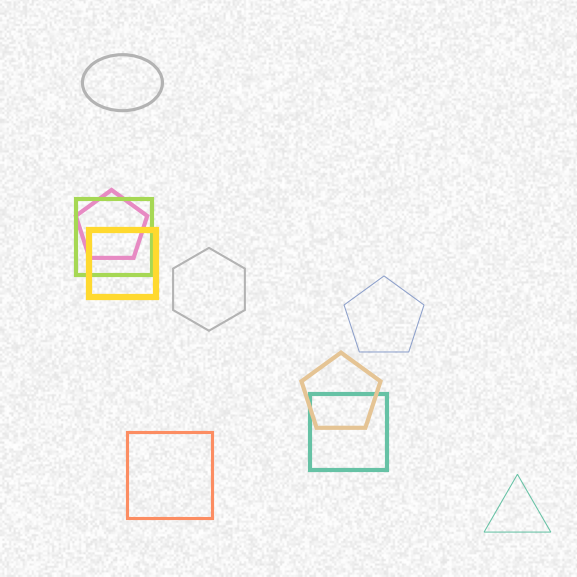[{"shape": "triangle", "thickness": 0.5, "radius": 0.33, "center": [0.896, 0.111]}, {"shape": "square", "thickness": 2, "radius": 0.33, "center": [0.604, 0.251]}, {"shape": "square", "thickness": 1.5, "radius": 0.37, "center": [0.294, 0.176]}, {"shape": "pentagon", "thickness": 0.5, "radius": 0.36, "center": [0.665, 0.449]}, {"shape": "pentagon", "thickness": 2, "radius": 0.32, "center": [0.193, 0.605]}, {"shape": "square", "thickness": 2, "radius": 0.33, "center": [0.197, 0.589]}, {"shape": "square", "thickness": 3, "radius": 0.29, "center": [0.211, 0.543]}, {"shape": "pentagon", "thickness": 2, "radius": 0.36, "center": [0.59, 0.317]}, {"shape": "oval", "thickness": 1.5, "radius": 0.35, "center": [0.212, 0.856]}, {"shape": "hexagon", "thickness": 1, "radius": 0.36, "center": [0.362, 0.498]}]